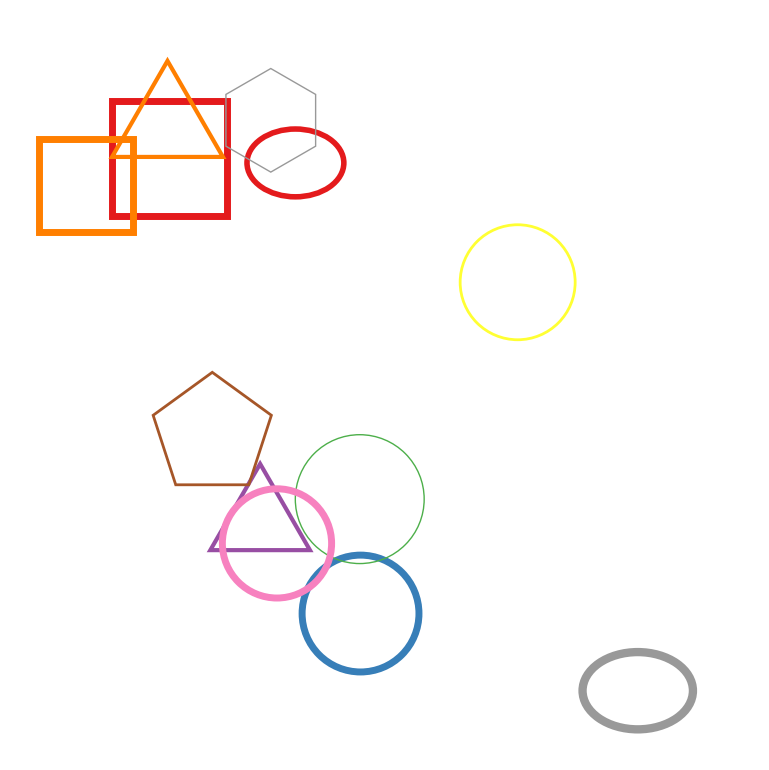[{"shape": "oval", "thickness": 2, "radius": 0.31, "center": [0.384, 0.788]}, {"shape": "square", "thickness": 2.5, "radius": 0.37, "center": [0.22, 0.794]}, {"shape": "circle", "thickness": 2.5, "radius": 0.38, "center": [0.468, 0.203]}, {"shape": "circle", "thickness": 0.5, "radius": 0.42, "center": [0.467, 0.352]}, {"shape": "triangle", "thickness": 1.5, "radius": 0.37, "center": [0.338, 0.323]}, {"shape": "square", "thickness": 2.5, "radius": 0.3, "center": [0.112, 0.759]}, {"shape": "triangle", "thickness": 1.5, "radius": 0.42, "center": [0.218, 0.838]}, {"shape": "circle", "thickness": 1, "radius": 0.37, "center": [0.672, 0.633]}, {"shape": "pentagon", "thickness": 1, "radius": 0.4, "center": [0.276, 0.436]}, {"shape": "circle", "thickness": 2.5, "radius": 0.35, "center": [0.36, 0.294]}, {"shape": "hexagon", "thickness": 0.5, "radius": 0.34, "center": [0.352, 0.844]}, {"shape": "oval", "thickness": 3, "radius": 0.36, "center": [0.828, 0.103]}]